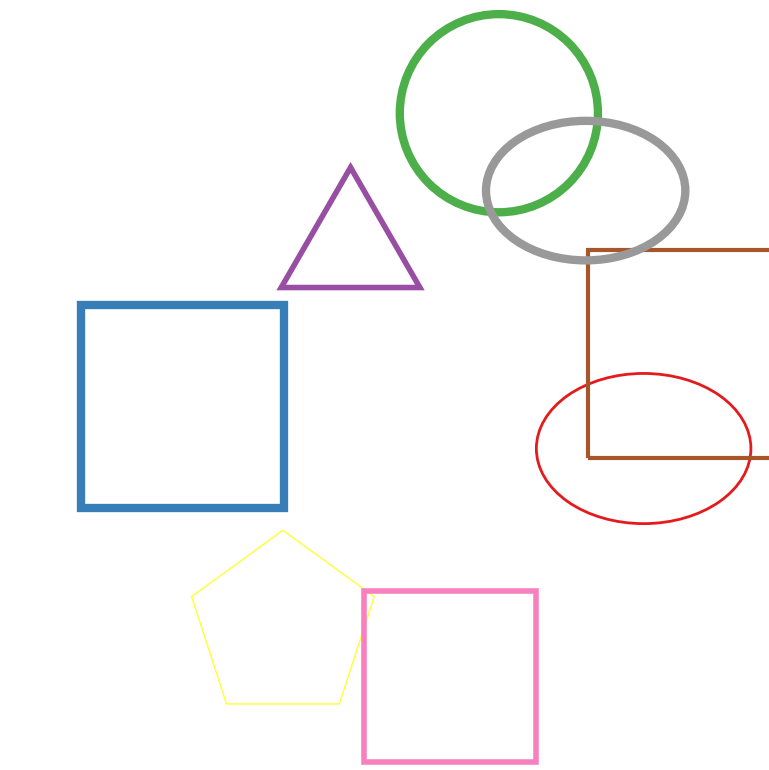[{"shape": "oval", "thickness": 1, "radius": 0.7, "center": [0.836, 0.417]}, {"shape": "square", "thickness": 3, "radius": 0.66, "center": [0.237, 0.472]}, {"shape": "circle", "thickness": 3, "radius": 0.64, "center": [0.648, 0.853]}, {"shape": "triangle", "thickness": 2, "radius": 0.52, "center": [0.455, 0.679]}, {"shape": "pentagon", "thickness": 0.5, "radius": 0.62, "center": [0.367, 0.187]}, {"shape": "square", "thickness": 1.5, "radius": 0.67, "center": [0.898, 0.54]}, {"shape": "square", "thickness": 2, "radius": 0.56, "center": [0.584, 0.121]}, {"shape": "oval", "thickness": 3, "radius": 0.65, "center": [0.761, 0.752]}]